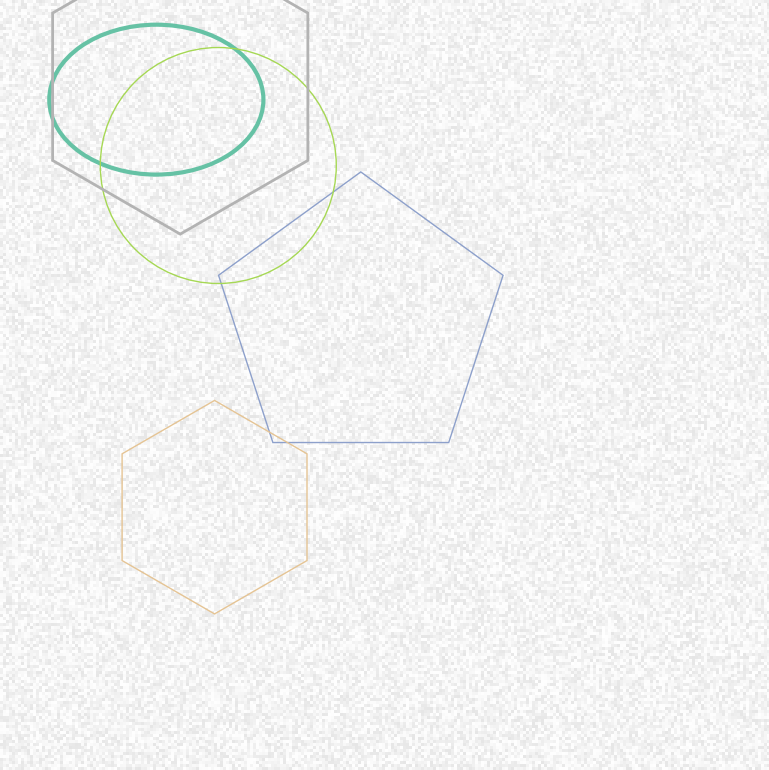[{"shape": "oval", "thickness": 1.5, "radius": 0.7, "center": [0.203, 0.871]}, {"shape": "pentagon", "thickness": 0.5, "radius": 0.97, "center": [0.469, 0.582]}, {"shape": "circle", "thickness": 0.5, "radius": 0.77, "center": [0.283, 0.785]}, {"shape": "hexagon", "thickness": 0.5, "radius": 0.69, "center": [0.279, 0.341]}, {"shape": "hexagon", "thickness": 1, "radius": 0.96, "center": [0.234, 0.887]}]